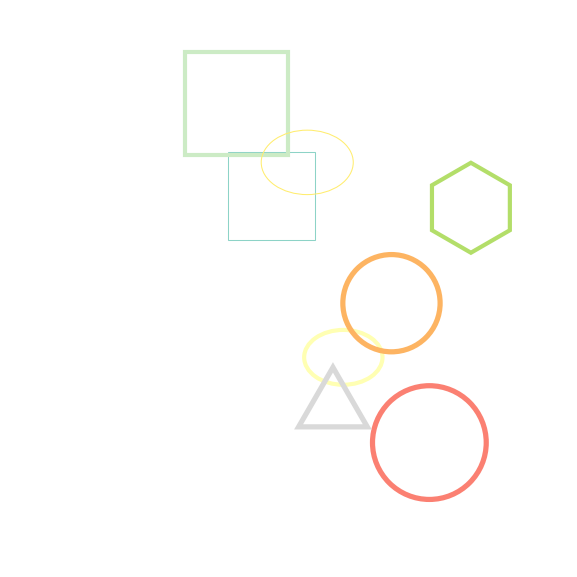[{"shape": "square", "thickness": 0.5, "radius": 0.38, "center": [0.47, 0.66]}, {"shape": "oval", "thickness": 2, "radius": 0.34, "center": [0.595, 0.38]}, {"shape": "circle", "thickness": 2.5, "radius": 0.49, "center": [0.743, 0.233]}, {"shape": "circle", "thickness": 2.5, "radius": 0.42, "center": [0.678, 0.474]}, {"shape": "hexagon", "thickness": 2, "radius": 0.39, "center": [0.815, 0.639]}, {"shape": "triangle", "thickness": 2.5, "radius": 0.34, "center": [0.577, 0.294]}, {"shape": "square", "thickness": 2, "radius": 0.45, "center": [0.41, 0.82]}, {"shape": "oval", "thickness": 0.5, "radius": 0.4, "center": [0.532, 0.718]}]